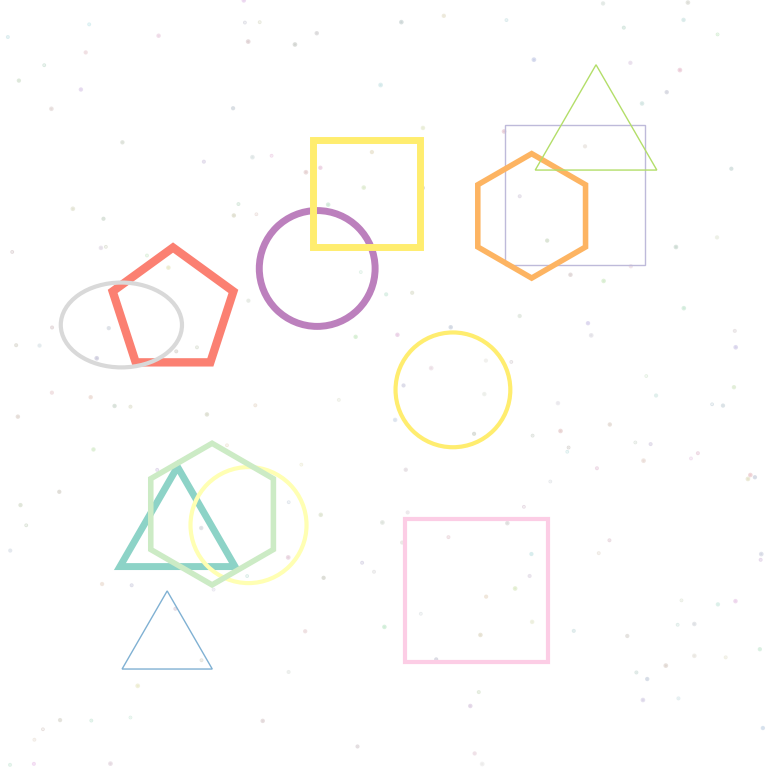[{"shape": "triangle", "thickness": 2.5, "radius": 0.43, "center": [0.231, 0.307]}, {"shape": "circle", "thickness": 1.5, "radius": 0.38, "center": [0.323, 0.318]}, {"shape": "square", "thickness": 0.5, "radius": 0.45, "center": [0.746, 0.747]}, {"shape": "pentagon", "thickness": 3, "radius": 0.41, "center": [0.225, 0.596]}, {"shape": "triangle", "thickness": 0.5, "radius": 0.34, "center": [0.217, 0.165]}, {"shape": "hexagon", "thickness": 2, "radius": 0.4, "center": [0.69, 0.72]}, {"shape": "triangle", "thickness": 0.5, "radius": 0.46, "center": [0.774, 0.825]}, {"shape": "square", "thickness": 1.5, "radius": 0.47, "center": [0.619, 0.233]}, {"shape": "oval", "thickness": 1.5, "radius": 0.39, "center": [0.158, 0.578]}, {"shape": "circle", "thickness": 2.5, "radius": 0.38, "center": [0.412, 0.651]}, {"shape": "hexagon", "thickness": 2, "radius": 0.46, "center": [0.275, 0.332]}, {"shape": "square", "thickness": 2.5, "radius": 0.35, "center": [0.476, 0.749]}, {"shape": "circle", "thickness": 1.5, "radius": 0.37, "center": [0.588, 0.494]}]